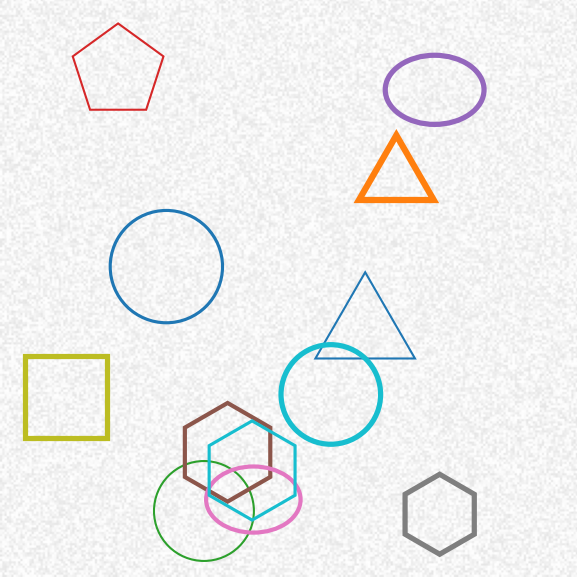[{"shape": "triangle", "thickness": 1, "radius": 0.5, "center": [0.632, 0.428]}, {"shape": "circle", "thickness": 1.5, "radius": 0.49, "center": [0.288, 0.537]}, {"shape": "triangle", "thickness": 3, "radius": 0.37, "center": [0.686, 0.69]}, {"shape": "circle", "thickness": 1, "radius": 0.43, "center": [0.353, 0.114]}, {"shape": "pentagon", "thickness": 1, "radius": 0.41, "center": [0.205, 0.876]}, {"shape": "oval", "thickness": 2.5, "radius": 0.43, "center": [0.753, 0.844]}, {"shape": "hexagon", "thickness": 2, "radius": 0.43, "center": [0.394, 0.216]}, {"shape": "oval", "thickness": 2, "radius": 0.41, "center": [0.439, 0.134]}, {"shape": "hexagon", "thickness": 2.5, "radius": 0.35, "center": [0.761, 0.109]}, {"shape": "square", "thickness": 2.5, "radius": 0.36, "center": [0.114, 0.311]}, {"shape": "circle", "thickness": 2.5, "radius": 0.43, "center": [0.573, 0.316]}, {"shape": "hexagon", "thickness": 1.5, "radius": 0.43, "center": [0.437, 0.184]}]